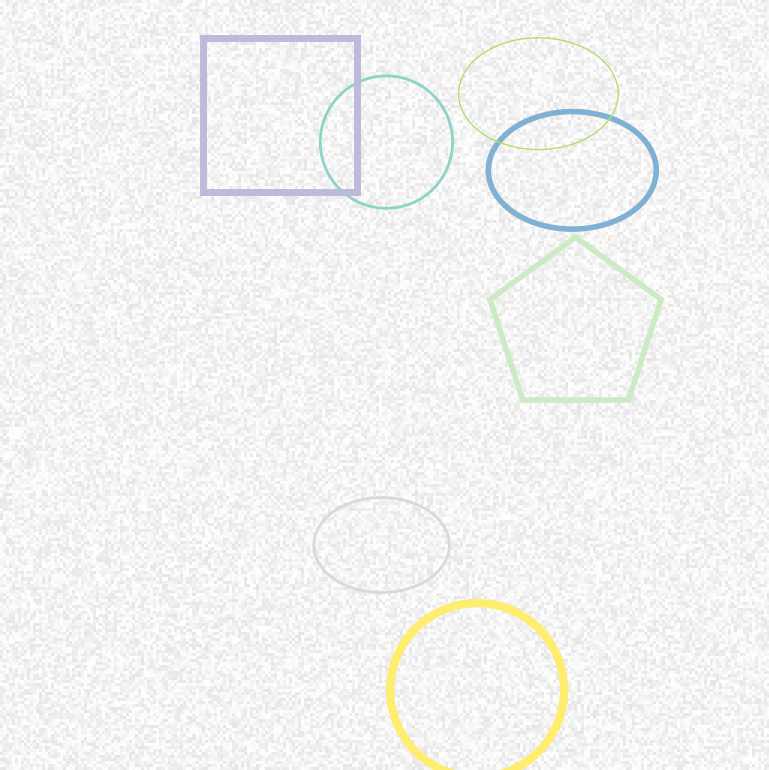[{"shape": "circle", "thickness": 1, "radius": 0.43, "center": [0.502, 0.815]}, {"shape": "square", "thickness": 2.5, "radius": 0.5, "center": [0.364, 0.851]}, {"shape": "oval", "thickness": 2, "radius": 0.55, "center": [0.743, 0.779]}, {"shape": "oval", "thickness": 0.5, "radius": 0.52, "center": [0.699, 0.878]}, {"shape": "oval", "thickness": 1, "radius": 0.44, "center": [0.496, 0.292]}, {"shape": "pentagon", "thickness": 2, "radius": 0.58, "center": [0.748, 0.575]}, {"shape": "circle", "thickness": 3, "radius": 0.56, "center": [0.62, 0.104]}]